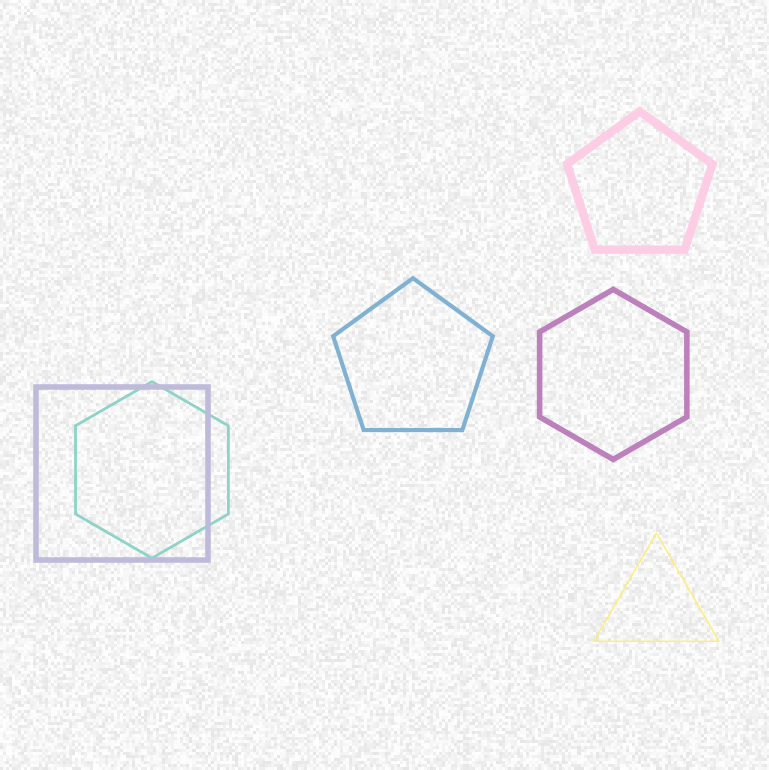[{"shape": "hexagon", "thickness": 1, "radius": 0.57, "center": [0.197, 0.39]}, {"shape": "square", "thickness": 2, "radius": 0.56, "center": [0.159, 0.385]}, {"shape": "pentagon", "thickness": 1.5, "radius": 0.55, "center": [0.536, 0.53]}, {"shape": "pentagon", "thickness": 3, "radius": 0.5, "center": [0.831, 0.756]}, {"shape": "hexagon", "thickness": 2, "radius": 0.55, "center": [0.796, 0.514]}, {"shape": "triangle", "thickness": 0.5, "radius": 0.47, "center": [0.852, 0.214]}]